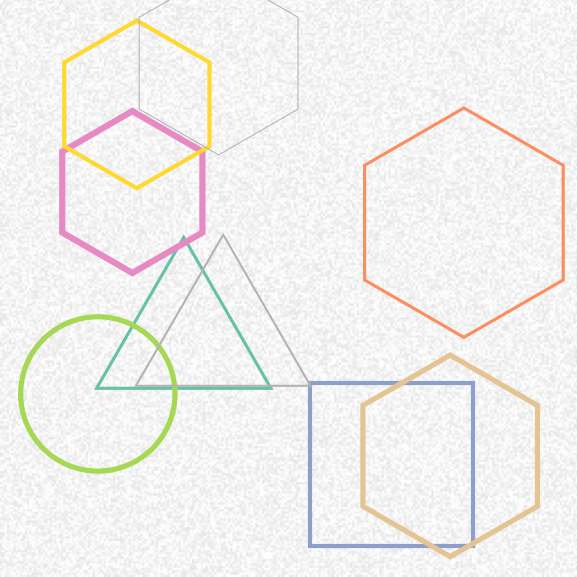[{"shape": "triangle", "thickness": 1.5, "radius": 0.87, "center": [0.318, 0.414]}, {"shape": "hexagon", "thickness": 1.5, "radius": 0.99, "center": [0.803, 0.614]}, {"shape": "square", "thickness": 2, "radius": 0.7, "center": [0.678, 0.194]}, {"shape": "hexagon", "thickness": 3, "radius": 0.7, "center": [0.229, 0.667]}, {"shape": "circle", "thickness": 2.5, "radius": 0.67, "center": [0.169, 0.317]}, {"shape": "hexagon", "thickness": 2, "radius": 0.73, "center": [0.237, 0.818]}, {"shape": "hexagon", "thickness": 2.5, "radius": 0.87, "center": [0.78, 0.21]}, {"shape": "hexagon", "thickness": 0.5, "radius": 0.79, "center": [0.379, 0.89]}, {"shape": "triangle", "thickness": 1, "radius": 0.87, "center": [0.387, 0.418]}]